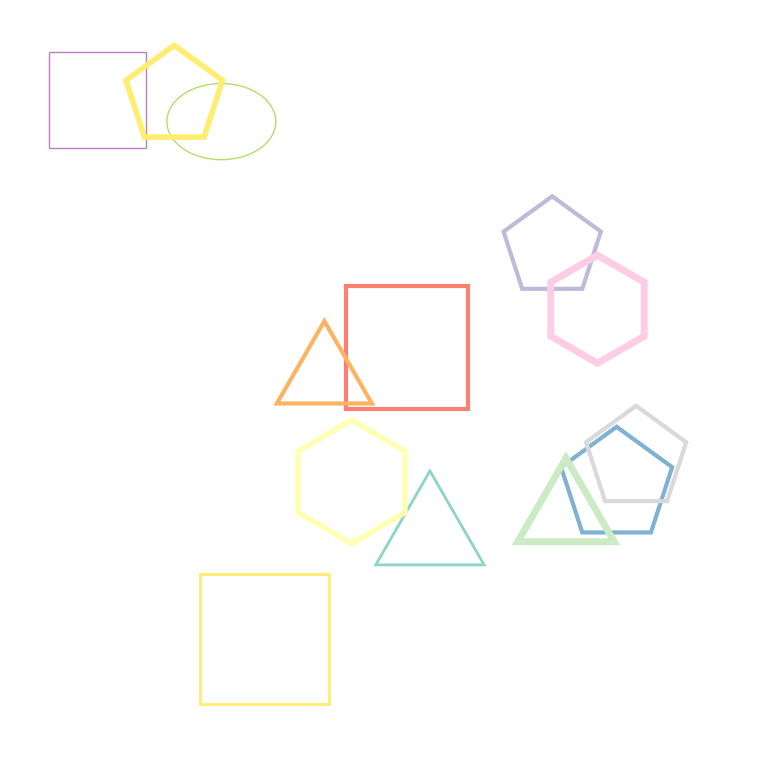[{"shape": "triangle", "thickness": 1, "radius": 0.41, "center": [0.558, 0.307]}, {"shape": "hexagon", "thickness": 2, "radius": 0.4, "center": [0.456, 0.374]}, {"shape": "pentagon", "thickness": 1.5, "radius": 0.33, "center": [0.717, 0.679]}, {"shape": "square", "thickness": 1.5, "radius": 0.4, "center": [0.529, 0.549]}, {"shape": "pentagon", "thickness": 1.5, "radius": 0.38, "center": [0.801, 0.37]}, {"shape": "triangle", "thickness": 1.5, "radius": 0.36, "center": [0.421, 0.512]}, {"shape": "oval", "thickness": 0.5, "radius": 0.35, "center": [0.287, 0.842]}, {"shape": "hexagon", "thickness": 2.5, "radius": 0.35, "center": [0.776, 0.598]}, {"shape": "pentagon", "thickness": 1.5, "radius": 0.34, "center": [0.826, 0.405]}, {"shape": "square", "thickness": 0.5, "radius": 0.31, "center": [0.127, 0.87]}, {"shape": "triangle", "thickness": 2.5, "radius": 0.36, "center": [0.735, 0.333]}, {"shape": "square", "thickness": 1, "radius": 0.42, "center": [0.343, 0.17]}, {"shape": "pentagon", "thickness": 2, "radius": 0.33, "center": [0.226, 0.875]}]